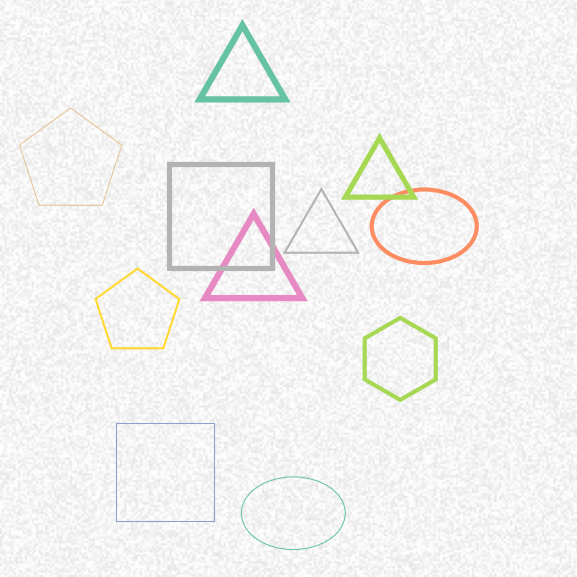[{"shape": "triangle", "thickness": 3, "radius": 0.43, "center": [0.42, 0.87]}, {"shape": "oval", "thickness": 0.5, "radius": 0.45, "center": [0.508, 0.11]}, {"shape": "oval", "thickness": 2, "radius": 0.45, "center": [0.735, 0.607]}, {"shape": "square", "thickness": 0.5, "radius": 0.42, "center": [0.286, 0.182]}, {"shape": "triangle", "thickness": 3, "radius": 0.49, "center": [0.439, 0.532]}, {"shape": "triangle", "thickness": 2.5, "radius": 0.34, "center": [0.657, 0.692]}, {"shape": "hexagon", "thickness": 2, "radius": 0.36, "center": [0.693, 0.378]}, {"shape": "pentagon", "thickness": 1, "radius": 0.38, "center": [0.238, 0.458]}, {"shape": "pentagon", "thickness": 0.5, "radius": 0.47, "center": [0.122, 0.719]}, {"shape": "triangle", "thickness": 1, "radius": 0.37, "center": [0.557, 0.598]}, {"shape": "square", "thickness": 2.5, "radius": 0.45, "center": [0.382, 0.625]}]